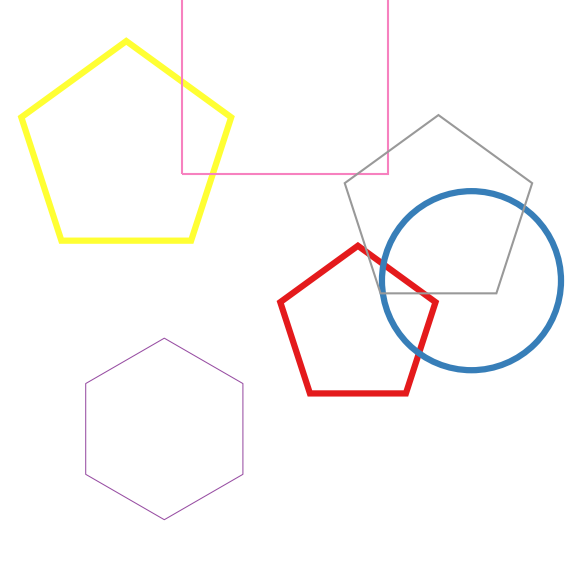[{"shape": "pentagon", "thickness": 3, "radius": 0.71, "center": [0.62, 0.432]}, {"shape": "circle", "thickness": 3, "radius": 0.78, "center": [0.816, 0.513]}, {"shape": "hexagon", "thickness": 0.5, "radius": 0.79, "center": [0.285, 0.256]}, {"shape": "pentagon", "thickness": 3, "radius": 0.96, "center": [0.219, 0.737]}, {"shape": "square", "thickness": 1, "radius": 0.89, "center": [0.493, 0.875]}, {"shape": "pentagon", "thickness": 1, "radius": 0.85, "center": [0.759, 0.629]}]